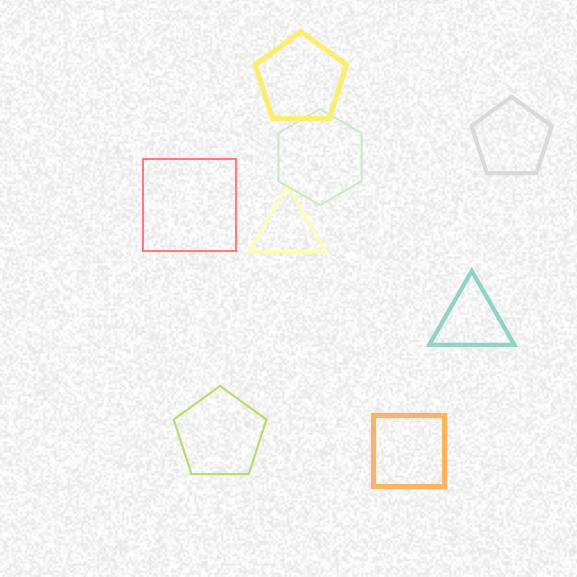[{"shape": "triangle", "thickness": 2, "radius": 0.43, "center": [0.817, 0.445]}, {"shape": "triangle", "thickness": 1.5, "radius": 0.38, "center": [0.498, 0.602]}, {"shape": "square", "thickness": 1, "radius": 0.4, "center": [0.328, 0.644]}, {"shape": "square", "thickness": 2.5, "radius": 0.31, "center": [0.707, 0.219]}, {"shape": "pentagon", "thickness": 1, "radius": 0.42, "center": [0.381, 0.246]}, {"shape": "pentagon", "thickness": 2, "radius": 0.37, "center": [0.886, 0.758]}, {"shape": "hexagon", "thickness": 1, "radius": 0.42, "center": [0.554, 0.727]}, {"shape": "pentagon", "thickness": 2.5, "radius": 0.42, "center": [0.521, 0.861]}]